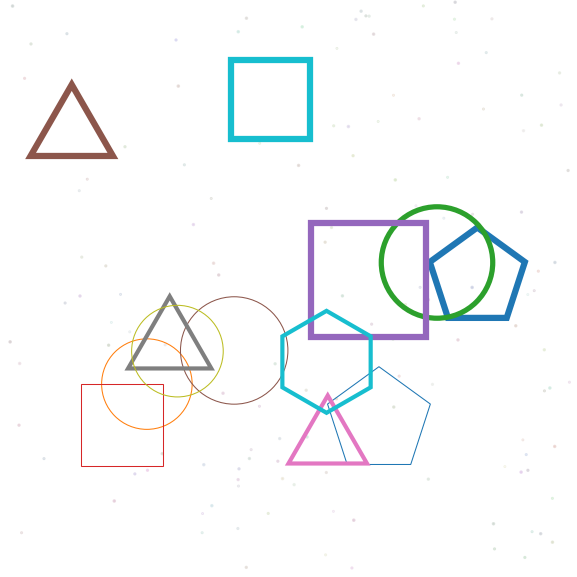[{"shape": "pentagon", "thickness": 3, "radius": 0.43, "center": [0.827, 0.519]}, {"shape": "pentagon", "thickness": 0.5, "radius": 0.47, "center": [0.656, 0.271]}, {"shape": "circle", "thickness": 0.5, "radius": 0.39, "center": [0.254, 0.334]}, {"shape": "circle", "thickness": 2.5, "radius": 0.48, "center": [0.757, 0.545]}, {"shape": "square", "thickness": 0.5, "radius": 0.36, "center": [0.212, 0.264]}, {"shape": "square", "thickness": 3, "radius": 0.5, "center": [0.638, 0.514]}, {"shape": "circle", "thickness": 0.5, "radius": 0.47, "center": [0.406, 0.392]}, {"shape": "triangle", "thickness": 3, "radius": 0.41, "center": [0.124, 0.77]}, {"shape": "triangle", "thickness": 2, "radius": 0.39, "center": [0.567, 0.236]}, {"shape": "triangle", "thickness": 2, "radius": 0.42, "center": [0.294, 0.403]}, {"shape": "circle", "thickness": 0.5, "radius": 0.4, "center": [0.307, 0.391]}, {"shape": "hexagon", "thickness": 2, "radius": 0.44, "center": [0.565, 0.373]}, {"shape": "square", "thickness": 3, "radius": 0.34, "center": [0.468, 0.828]}]